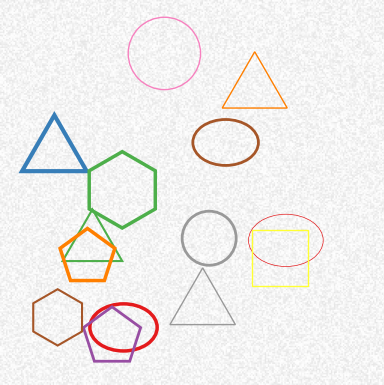[{"shape": "oval", "thickness": 2.5, "radius": 0.44, "center": [0.321, 0.15]}, {"shape": "oval", "thickness": 0.5, "radius": 0.49, "center": [0.743, 0.376]}, {"shape": "triangle", "thickness": 3, "radius": 0.48, "center": [0.141, 0.604]}, {"shape": "hexagon", "thickness": 2.5, "radius": 0.5, "center": [0.318, 0.507]}, {"shape": "triangle", "thickness": 1.5, "radius": 0.45, "center": [0.24, 0.367]}, {"shape": "pentagon", "thickness": 2, "radius": 0.39, "center": [0.291, 0.125]}, {"shape": "pentagon", "thickness": 2.5, "radius": 0.37, "center": [0.227, 0.332]}, {"shape": "triangle", "thickness": 1, "radius": 0.49, "center": [0.662, 0.768]}, {"shape": "square", "thickness": 1, "radius": 0.36, "center": [0.727, 0.33]}, {"shape": "oval", "thickness": 2, "radius": 0.43, "center": [0.586, 0.63]}, {"shape": "hexagon", "thickness": 1.5, "radius": 0.37, "center": [0.15, 0.176]}, {"shape": "circle", "thickness": 1, "radius": 0.47, "center": [0.427, 0.861]}, {"shape": "circle", "thickness": 2, "radius": 0.35, "center": [0.543, 0.381]}, {"shape": "triangle", "thickness": 1, "radius": 0.49, "center": [0.526, 0.206]}]